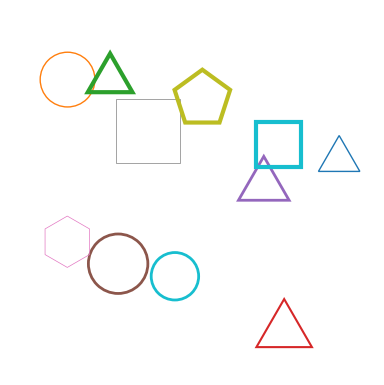[{"shape": "triangle", "thickness": 1, "radius": 0.31, "center": [0.881, 0.586]}, {"shape": "circle", "thickness": 1, "radius": 0.36, "center": [0.175, 0.793]}, {"shape": "triangle", "thickness": 3, "radius": 0.33, "center": [0.286, 0.794]}, {"shape": "triangle", "thickness": 1.5, "radius": 0.42, "center": [0.738, 0.14]}, {"shape": "triangle", "thickness": 2, "radius": 0.38, "center": [0.685, 0.518]}, {"shape": "circle", "thickness": 2, "radius": 0.39, "center": [0.307, 0.315]}, {"shape": "hexagon", "thickness": 0.5, "radius": 0.33, "center": [0.175, 0.372]}, {"shape": "square", "thickness": 0.5, "radius": 0.41, "center": [0.385, 0.659]}, {"shape": "pentagon", "thickness": 3, "radius": 0.38, "center": [0.526, 0.743]}, {"shape": "square", "thickness": 3, "radius": 0.29, "center": [0.724, 0.625]}, {"shape": "circle", "thickness": 2, "radius": 0.31, "center": [0.454, 0.282]}]